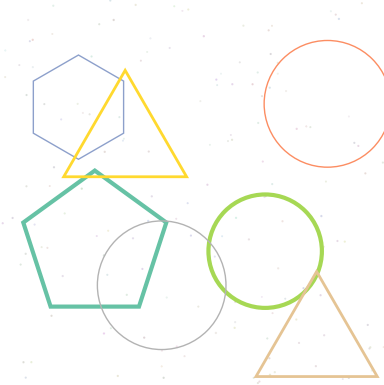[{"shape": "pentagon", "thickness": 3, "radius": 0.98, "center": [0.246, 0.362]}, {"shape": "circle", "thickness": 1, "radius": 0.82, "center": [0.851, 0.73]}, {"shape": "hexagon", "thickness": 1, "radius": 0.68, "center": [0.204, 0.722]}, {"shape": "circle", "thickness": 3, "radius": 0.74, "center": [0.689, 0.348]}, {"shape": "triangle", "thickness": 2, "radius": 0.92, "center": [0.325, 0.633]}, {"shape": "triangle", "thickness": 2, "radius": 0.91, "center": [0.822, 0.113]}, {"shape": "circle", "thickness": 1, "radius": 0.84, "center": [0.42, 0.259]}]